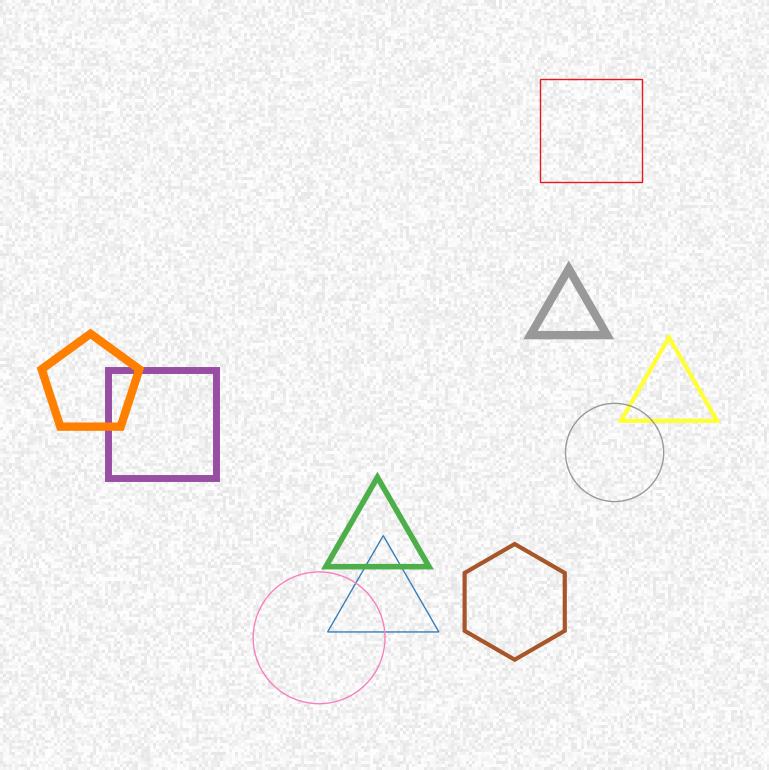[{"shape": "square", "thickness": 0.5, "radius": 0.33, "center": [0.767, 0.83]}, {"shape": "triangle", "thickness": 0.5, "radius": 0.42, "center": [0.498, 0.221]}, {"shape": "triangle", "thickness": 2, "radius": 0.39, "center": [0.49, 0.303]}, {"shape": "square", "thickness": 2.5, "radius": 0.35, "center": [0.21, 0.45]}, {"shape": "pentagon", "thickness": 3, "radius": 0.33, "center": [0.118, 0.5]}, {"shape": "triangle", "thickness": 1.5, "radius": 0.36, "center": [0.869, 0.49]}, {"shape": "hexagon", "thickness": 1.5, "radius": 0.38, "center": [0.668, 0.218]}, {"shape": "circle", "thickness": 0.5, "radius": 0.43, "center": [0.414, 0.172]}, {"shape": "circle", "thickness": 0.5, "radius": 0.32, "center": [0.798, 0.412]}, {"shape": "triangle", "thickness": 3, "radius": 0.29, "center": [0.739, 0.593]}]